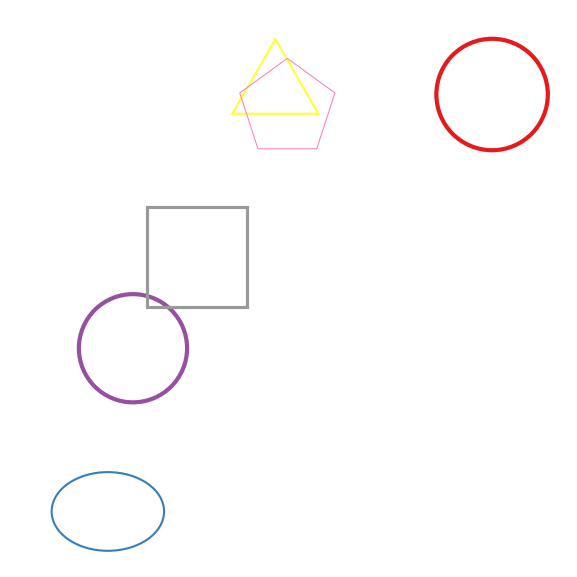[{"shape": "circle", "thickness": 2, "radius": 0.48, "center": [0.852, 0.835]}, {"shape": "oval", "thickness": 1, "radius": 0.49, "center": [0.187, 0.113]}, {"shape": "circle", "thickness": 2, "radius": 0.47, "center": [0.23, 0.396]}, {"shape": "triangle", "thickness": 1, "radius": 0.43, "center": [0.477, 0.845]}, {"shape": "pentagon", "thickness": 0.5, "radius": 0.43, "center": [0.498, 0.811]}, {"shape": "square", "thickness": 1.5, "radius": 0.43, "center": [0.34, 0.554]}]